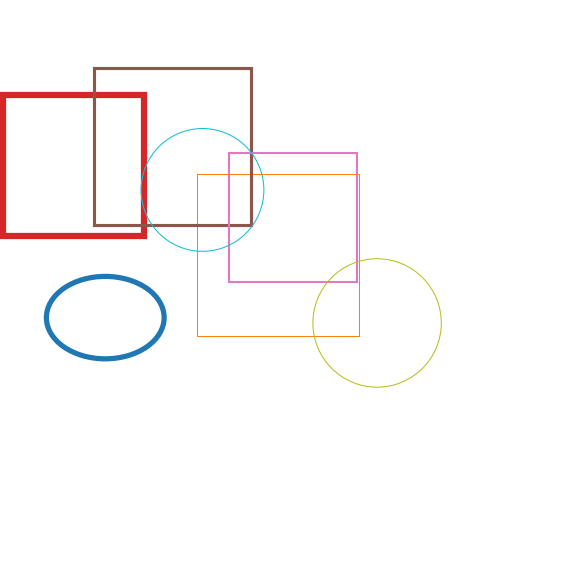[{"shape": "oval", "thickness": 2.5, "radius": 0.51, "center": [0.182, 0.449]}, {"shape": "square", "thickness": 0.5, "radius": 0.7, "center": [0.482, 0.558]}, {"shape": "square", "thickness": 3, "radius": 0.61, "center": [0.128, 0.712]}, {"shape": "square", "thickness": 1.5, "radius": 0.68, "center": [0.299, 0.746]}, {"shape": "square", "thickness": 1, "radius": 0.56, "center": [0.507, 0.623]}, {"shape": "circle", "thickness": 0.5, "radius": 0.56, "center": [0.653, 0.44]}, {"shape": "circle", "thickness": 0.5, "radius": 0.53, "center": [0.351, 0.67]}]